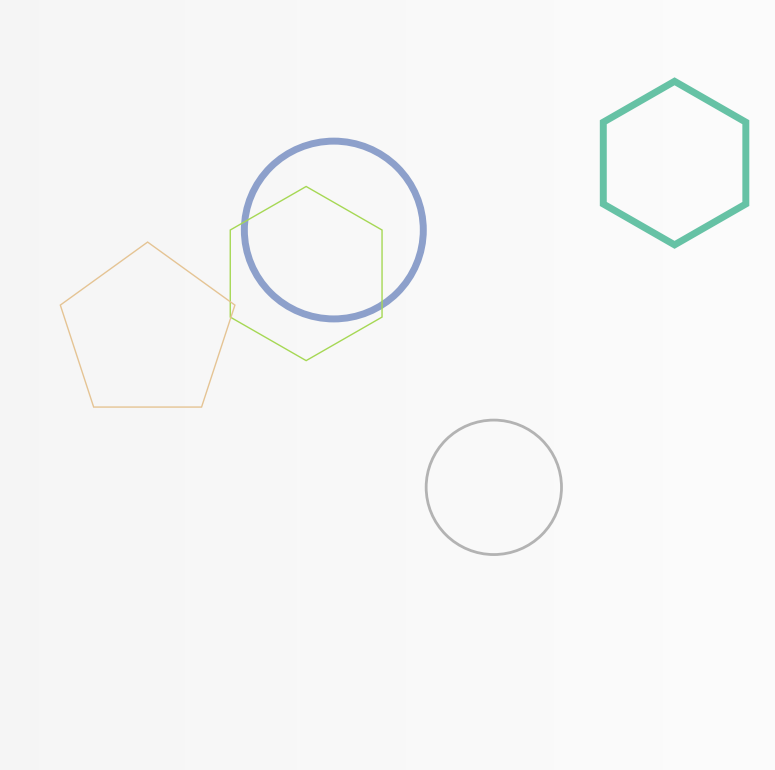[{"shape": "hexagon", "thickness": 2.5, "radius": 0.53, "center": [0.87, 0.788]}, {"shape": "circle", "thickness": 2.5, "radius": 0.58, "center": [0.431, 0.701]}, {"shape": "hexagon", "thickness": 0.5, "radius": 0.57, "center": [0.395, 0.645]}, {"shape": "pentagon", "thickness": 0.5, "radius": 0.59, "center": [0.19, 0.567]}, {"shape": "circle", "thickness": 1, "radius": 0.44, "center": [0.637, 0.367]}]